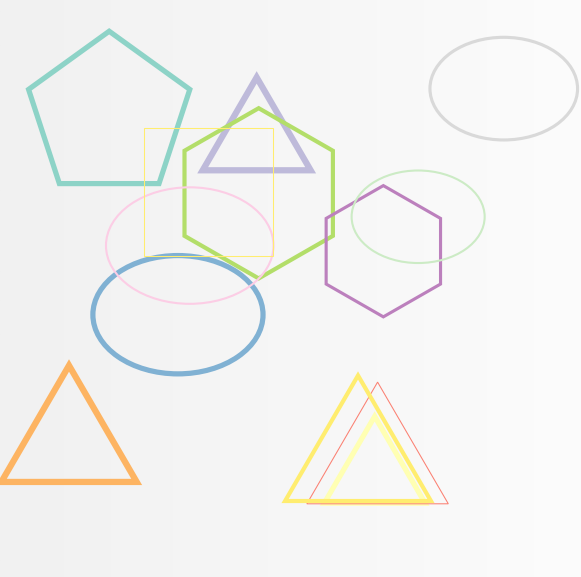[{"shape": "pentagon", "thickness": 2.5, "radius": 0.73, "center": [0.188, 0.799]}, {"shape": "triangle", "thickness": 2.5, "radius": 0.5, "center": [0.645, 0.178]}, {"shape": "triangle", "thickness": 3, "radius": 0.54, "center": [0.442, 0.758]}, {"shape": "triangle", "thickness": 0.5, "radius": 0.7, "center": [0.65, 0.197]}, {"shape": "oval", "thickness": 2.5, "radius": 0.73, "center": [0.306, 0.454]}, {"shape": "triangle", "thickness": 3, "radius": 0.67, "center": [0.119, 0.232]}, {"shape": "hexagon", "thickness": 2, "radius": 0.74, "center": [0.445, 0.664]}, {"shape": "oval", "thickness": 1, "radius": 0.72, "center": [0.326, 0.574]}, {"shape": "oval", "thickness": 1.5, "radius": 0.63, "center": [0.867, 0.846]}, {"shape": "hexagon", "thickness": 1.5, "radius": 0.57, "center": [0.66, 0.564]}, {"shape": "oval", "thickness": 1, "radius": 0.57, "center": [0.719, 0.624]}, {"shape": "triangle", "thickness": 2, "radius": 0.72, "center": [0.616, 0.204]}, {"shape": "square", "thickness": 0.5, "radius": 0.55, "center": [0.359, 0.667]}]